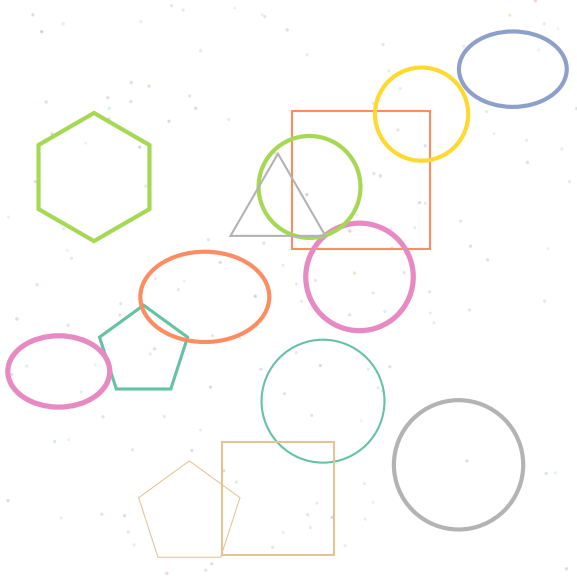[{"shape": "circle", "thickness": 1, "radius": 0.53, "center": [0.559, 0.304]}, {"shape": "pentagon", "thickness": 1.5, "radius": 0.4, "center": [0.249, 0.39]}, {"shape": "oval", "thickness": 2, "radius": 0.56, "center": [0.355, 0.485]}, {"shape": "square", "thickness": 1, "radius": 0.6, "center": [0.625, 0.688]}, {"shape": "oval", "thickness": 2, "radius": 0.47, "center": [0.888, 0.879]}, {"shape": "oval", "thickness": 2.5, "radius": 0.44, "center": [0.102, 0.356]}, {"shape": "circle", "thickness": 2.5, "radius": 0.47, "center": [0.623, 0.52]}, {"shape": "circle", "thickness": 2, "radius": 0.44, "center": [0.536, 0.675]}, {"shape": "hexagon", "thickness": 2, "radius": 0.55, "center": [0.163, 0.693]}, {"shape": "circle", "thickness": 2, "radius": 0.4, "center": [0.73, 0.802]}, {"shape": "square", "thickness": 1, "radius": 0.49, "center": [0.482, 0.136]}, {"shape": "pentagon", "thickness": 0.5, "radius": 0.46, "center": [0.328, 0.109]}, {"shape": "circle", "thickness": 2, "radius": 0.56, "center": [0.794, 0.194]}, {"shape": "triangle", "thickness": 1, "radius": 0.47, "center": [0.481, 0.638]}]